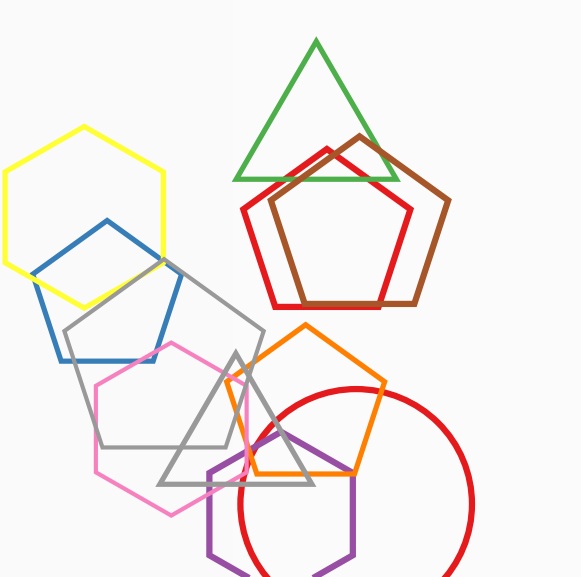[{"shape": "circle", "thickness": 3, "radius": 1.0, "center": [0.613, 0.126]}, {"shape": "pentagon", "thickness": 3, "radius": 0.76, "center": [0.562, 0.59]}, {"shape": "pentagon", "thickness": 2.5, "radius": 0.67, "center": [0.184, 0.483]}, {"shape": "triangle", "thickness": 2.5, "radius": 0.8, "center": [0.544, 0.768]}, {"shape": "hexagon", "thickness": 3, "radius": 0.71, "center": [0.484, 0.109]}, {"shape": "pentagon", "thickness": 2.5, "radius": 0.71, "center": [0.526, 0.294]}, {"shape": "hexagon", "thickness": 2.5, "radius": 0.79, "center": [0.145, 0.623]}, {"shape": "pentagon", "thickness": 3, "radius": 0.8, "center": [0.619, 0.603]}, {"shape": "hexagon", "thickness": 2, "radius": 0.75, "center": [0.295, 0.256]}, {"shape": "triangle", "thickness": 2.5, "radius": 0.76, "center": [0.406, 0.236]}, {"shape": "pentagon", "thickness": 2, "radius": 0.9, "center": [0.282, 0.37]}]